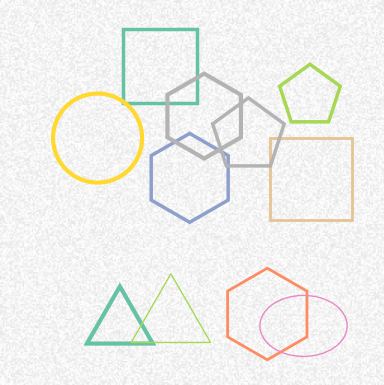[{"shape": "square", "thickness": 2.5, "radius": 0.48, "center": [0.415, 0.827]}, {"shape": "triangle", "thickness": 3, "radius": 0.49, "center": [0.311, 0.157]}, {"shape": "hexagon", "thickness": 2, "radius": 0.59, "center": [0.694, 0.184]}, {"shape": "hexagon", "thickness": 2.5, "radius": 0.58, "center": [0.493, 0.538]}, {"shape": "oval", "thickness": 1, "radius": 0.57, "center": [0.788, 0.153]}, {"shape": "triangle", "thickness": 1, "radius": 0.6, "center": [0.444, 0.17]}, {"shape": "pentagon", "thickness": 2.5, "radius": 0.41, "center": [0.805, 0.75]}, {"shape": "circle", "thickness": 3, "radius": 0.58, "center": [0.253, 0.641]}, {"shape": "square", "thickness": 2, "radius": 0.53, "center": [0.808, 0.536]}, {"shape": "hexagon", "thickness": 3, "radius": 0.55, "center": [0.53, 0.698]}, {"shape": "pentagon", "thickness": 2.5, "radius": 0.49, "center": [0.645, 0.648]}]